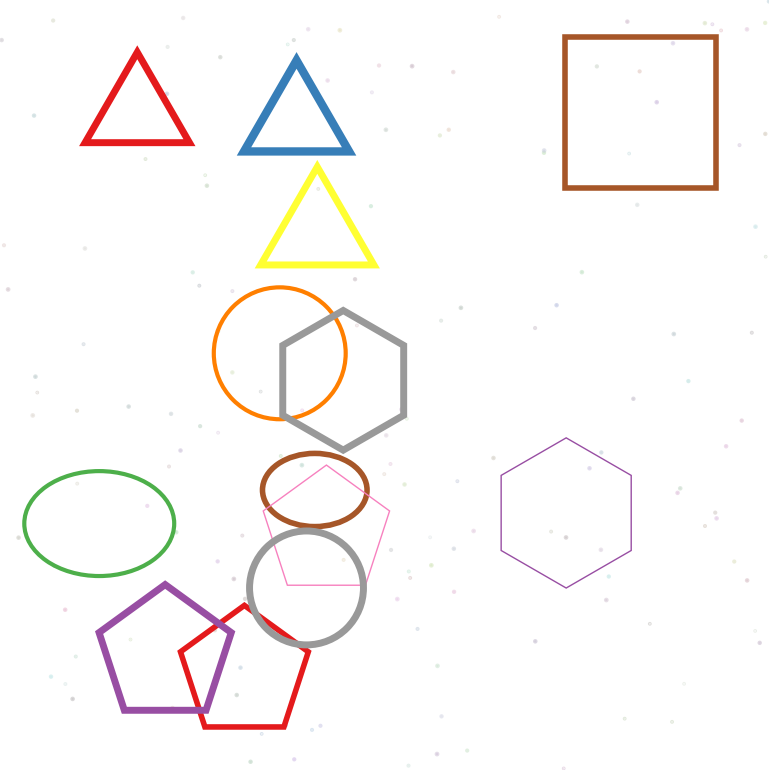[{"shape": "triangle", "thickness": 2.5, "radius": 0.39, "center": [0.178, 0.854]}, {"shape": "pentagon", "thickness": 2, "radius": 0.44, "center": [0.317, 0.126]}, {"shape": "triangle", "thickness": 3, "radius": 0.39, "center": [0.385, 0.843]}, {"shape": "oval", "thickness": 1.5, "radius": 0.49, "center": [0.129, 0.32]}, {"shape": "hexagon", "thickness": 0.5, "radius": 0.49, "center": [0.735, 0.334]}, {"shape": "pentagon", "thickness": 2.5, "radius": 0.45, "center": [0.215, 0.151]}, {"shape": "circle", "thickness": 1.5, "radius": 0.43, "center": [0.363, 0.541]}, {"shape": "triangle", "thickness": 2.5, "radius": 0.42, "center": [0.412, 0.698]}, {"shape": "oval", "thickness": 2, "radius": 0.34, "center": [0.409, 0.364]}, {"shape": "square", "thickness": 2, "radius": 0.49, "center": [0.832, 0.854]}, {"shape": "pentagon", "thickness": 0.5, "radius": 0.43, "center": [0.424, 0.31]}, {"shape": "hexagon", "thickness": 2.5, "radius": 0.45, "center": [0.446, 0.506]}, {"shape": "circle", "thickness": 2.5, "radius": 0.37, "center": [0.398, 0.236]}]